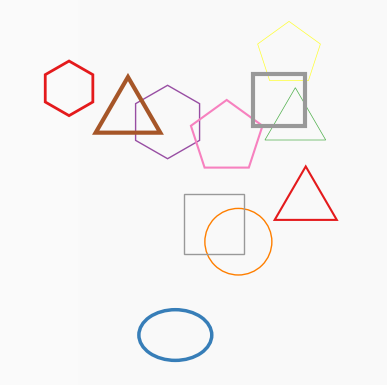[{"shape": "triangle", "thickness": 1.5, "radius": 0.46, "center": [0.789, 0.475]}, {"shape": "hexagon", "thickness": 2, "radius": 0.35, "center": [0.178, 0.771]}, {"shape": "oval", "thickness": 2.5, "radius": 0.47, "center": [0.452, 0.13]}, {"shape": "triangle", "thickness": 0.5, "radius": 0.45, "center": [0.762, 0.682]}, {"shape": "hexagon", "thickness": 1, "radius": 0.48, "center": [0.432, 0.683]}, {"shape": "circle", "thickness": 1, "radius": 0.43, "center": [0.615, 0.372]}, {"shape": "pentagon", "thickness": 0.5, "radius": 0.43, "center": [0.746, 0.859]}, {"shape": "triangle", "thickness": 3, "radius": 0.48, "center": [0.33, 0.704]}, {"shape": "pentagon", "thickness": 1.5, "radius": 0.49, "center": [0.585, 0.643]}, {"shape": "square", "thickness": 1, "radius": 0.39, "center": [0.551, 0.418]}, {"shape": "square", "thickness": 3, "radius": 0.34, "center": [0.72, 0.741]}]